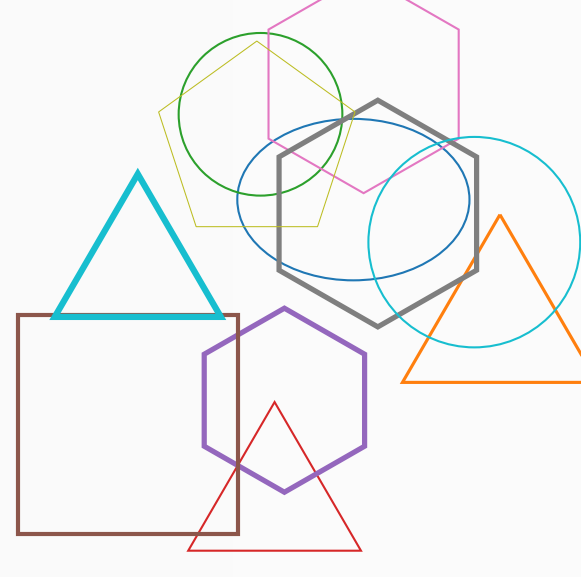[{"shape": "oval", "thickness": 1, "radius": 1.0, "center": [0.608, 0.654]}, {"shape": "triangle", "thickness": 1.5, "radius": 0.97, "center": [0.86, 0.434]}, {"shape": "circle", "thickness": 1, "radius": 0.7, "center": [0.448, 0.801]}, {"shape": "triangle", "thickness": 1, "radius": 0.86, "center": [0.472, 0.131]}, {"shape": "hexagon", "thickness": 2.5, "radius": 0.8, "center": [0.489, 0.306]}, {"shape": "square", "thickness": 2, "radius": 0.95, "center": [0.22, 0.264]}, {"shape": "hexagon", "thickness": 1, "radius": 0.94, "center": [0.626, 0.854]}, {"shape": "hexagon", "thickness": 2.5, "radius": 0.98, "center": [0.65, 0.629]}, {"shape": "pentagon", "thickness": 0.5, "radius": 0.89, "center": [0.442, 0.75]}, {"shape": "triangle", "thickness": 3, "radius": 0.83, "center": [0.237, 0.533]}, {"shape": "circle", "thickness": 1, "radius": 0.91, "center": [0.816, 0.58]}]